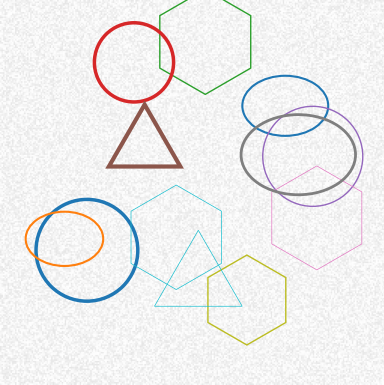[{"shape": "oval", "thickness": 1.5, "radius": 0.56, "center": [0.741, 0.725]}, {"shape": "circle", "thickness": 2.5, "radius": 0.66, "center": [0.226, 0.35]}, {"shape": "oval", "thickness": 1.5, "radius": 0.5, "center": [0.167, 0.38]}, {"shape": "hexagon", "thickness": 1, "radius": 0.68, "center": [0.533, 0.891]}, {"shape": "circle", "thickness": 2.5, "radius": 0.51, "center": [0.348, 0.838]}, {"shape": "circle", "thickness": 1, "radius": 0.65, "center": [0.812, 0.594]}, {"shape": "triangle", "thickness": 3, "radius": 0.54, "center": [0.376, 0.621]}, {"shape": "hexagon", "thickness": 0.5, "radius": 0.68, "center": [0.823, 0.434]}, {"shape": "oval", "thickness": 2, "radius": 0.74, "center": [0.775, 0.598]}, {"shape": "hexagon", "thickness": 1, "radius": 0.58, "center": [0.641, 0.221]}, {"shape": "triangle", "thickness": 0.5, "radius": 0.66, "center": [0.515, 0.27]}, {"shape": "hexagon", "thickness": 0.5, "radius": 0.68, "center": [0.458, 0.384]}]